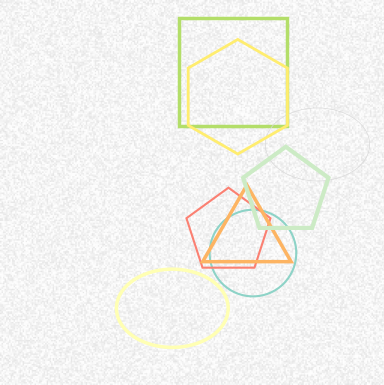[{"shape": "circle", "thickness": 1.5, "radius": 0.56, "center": [0.657, 0.343]}, {"shape": "oval", "thickness": 2.5, "radius": 0.73, "center": [0.448, 0.199]}, {"shape": "pentagon", "thickness": 1.5, "radius": 0.57, "center": [0.593, 0.398]}, {"shape": "triangle", "thickness": 2.5, "radius": 0.66, "center": [0.641, 0.387]}, {"shape": "square", "thickness": 2.5, "radius": 0.7, "center": [0.604, 0.813]}, {"shape": "oval", "thickness": 0.5, "radius": 0.68, "center": [0.825, 0.625]}, {"shape": "pentagon", "thickness": 3, "radius": 0.58, "center": [0.742, 0.502]}, {"shape": "hexagon", "thickness": 2, "radius": 0.74, "center": [0.618, 0.749]}]